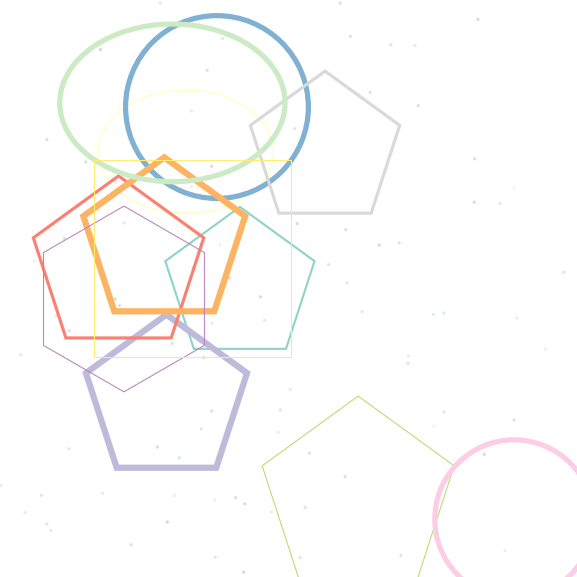[{"shape": "pentagon", "thickness": 1, "radius": 0.68, "center": [0.415, 0.505]}, {"shape": "oval", "thickness": 0.5, "radius": 0.76, "center": [0.322, 0.737]}, {"shape": "pentagon", "thickness": 3, "radius": 0.73, "center": [0.288, 0.308]}, {"shape": "pentagon", "thickness": 1.5, "radius": 0.78, "center": [0.205, 0.539]}, {"shape": "circle", "thickness": 2.5, "radius": 0.79, "center": [0.376, 0.814]}, {"shape": "pentagon", "thickness": 3, "radius": 0.74, "center": [0.284, 0.579]}, {"shape": "pentagon", "thickness": 0.5, "radius": 0.87, "center": [0.62, 0.138]}, {"shape": "circle", "thickness": 2.5, "radius": 0.69, "center": [0.89, 0.1]}, {"shape": "pentagon", "thickness": 1.5, "radius": 0.68, "center": [0.563, 0.74]}, {"shape": "hexagon", "thickness": 0.5, "radius": 0.8, "center": [0.215, 0.481]}, {"shape": "oval", "thickness": 2.5, "radius": 0.98, "center": [0.299, 0.821]}, {"shape": "square", "thickness": 0.5, "radius": 0.85, "center": [0.333, 0.551]}]